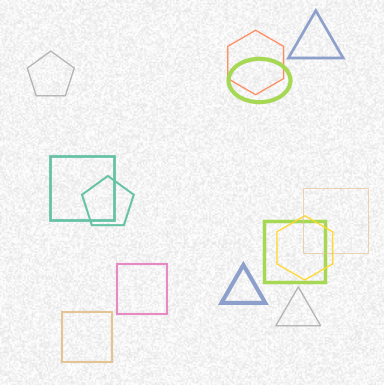[{"shape": "pentagon", "thickness": 1.5, "radius": 0.35, "center": [0.28, 0.472]}, {"shape": "square", "thickness": 2, "radius": 0.41, "center": [0.212, 0.511]}, {"shape": "hexagon", "thickness": 1, "radius": 0.42, "center": [0.664, 0.838]}, {"shape": "triangle", "thickness": 3, "radius": 0.33, "center": [0.632, 0.246]}, {"shape": "triangle", "thickness": 2, "radius": 0.41, "center": [0.82, 0.89]}, {"shape": "square", "thickness": 1.5, "radius": 0.33, "center": [0.369, 0.249]}, {"shape": "oval", "thickness": 3, "radius": 0.4, "center": [0.674, 0.791]}, {"shape": "square", "thickness": 2.5, "radius": 0.4, "center": [0.765, 0.346]}, {"shape": "hexagon", "thickness": 1, "radius": 0.42, "center": [0.792, 0.356]}, {"shape": "square", "thickness": 0.5, "radius": 0.43, "center": [0.871, 0.427]}, {"shape": "square", "thickness": 1.5, "radius": 0.32, "center": [0.225, 0.125]}, {"shape": "pentagon", "thickness": 1, "radius": 0.32, "center": [0.132, 0.803]}, {"shape": "triangle", "thickness": 1, "radius": 0.34, "center": [0.775, 0.188]}]